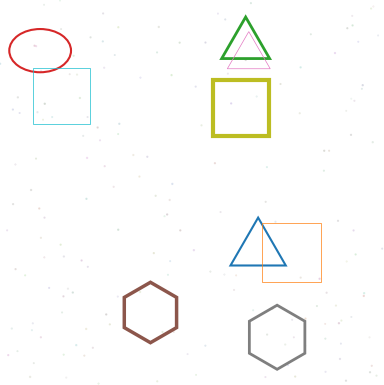[{"shape": "triangle", "thickness": 1.5, "radius": 0.41, "center": [0.67, 0.352]}, {"shape": "square", "thickness": 0.5, "radius": 0.38, "center": [0.757, 0.345]}, {"shape": "triangle", "thickness": 2, "radius": 0.36, "center": [0.638, 0.884]}, {"shape": "oval", "thickness": 1.5, "radius": 0.4, "center": [0.104, 0.868]}, {"shape": "hexagon", "thickness": 2.5, "radius": 0.39, "center": [0.391, 0.188]}, {"shape": "triangle", "thickness": 0.5, "radius": 0.32, "center": [0.646, 0.854]}, {"shape": "hexagon", "thickness": 2, "radius": 0.42, "center": [0.72, 0.124]}, {"shape": "square", "thickness": 3, "radius": 0.36, "center": [0.626, 0.719]}, {"shape": "square", "thickness": 0.5, "radius": 0.37, "center": [0.159, 0.751]}]